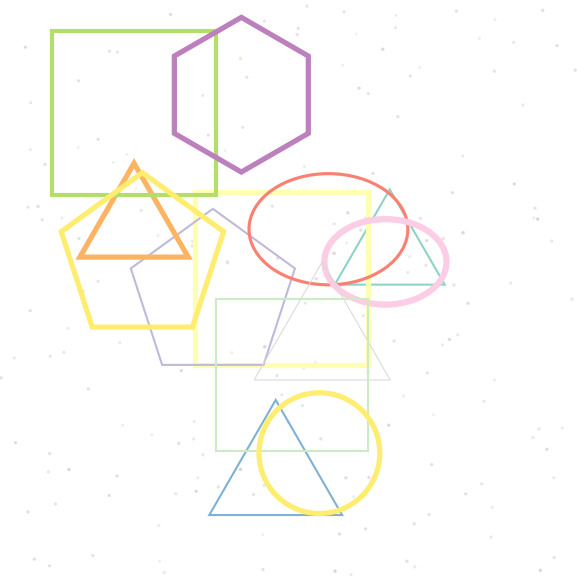[{"shape": "triangle", "thickness": 1, "radius": 0.55, "center": [0.675, 0.561]}, {"shape": "square", "thickness": 2.5, "radius": 0.75, "center": [0.488, 0.517]}, {"shape": "pentagon", "thickness": 1, "radius": 0.75, "center": [0.369, 0.488]}, {"shape": "oval", "thickness": 1.5, "radius": 0.69, "center": [0.569, 0.602]}, {"shape": "triangle", "thickness": 1, "radius": 0.66, "center": [0.477, 0.174]}, {"shape": "triangle", "thickness": 2.5, "radius": 0.54, "center": [0.232, 0.608]}, {"shape": "square", "thickness": 2, "radius": 0.71, "center": [0.232, 0.803]}, {"shape": "oval", "thickness": 3, "radius": 0.53, "center": [0.667, 0.546]}, {"shape": "triangle", "thickness": 0.5, "radius": 0.68, "center": [0.558, 0.409]}, {"shape": "hexagon", "thickness": 2.5, "radius": 0.67, "center": [0.418, 0.835]}, {"shape": "square", "thickness": 1, "radius": 0.66, "center": [0.505, 0.349]}, {"shape": "pentagon", "thickness": 2.5, "radius": 0.74, "center": [0.247, 0.552]}, {"shape": "circle", "thickness": 2.5, "radius": 0.52, "center": [0.553, 0.215]}]